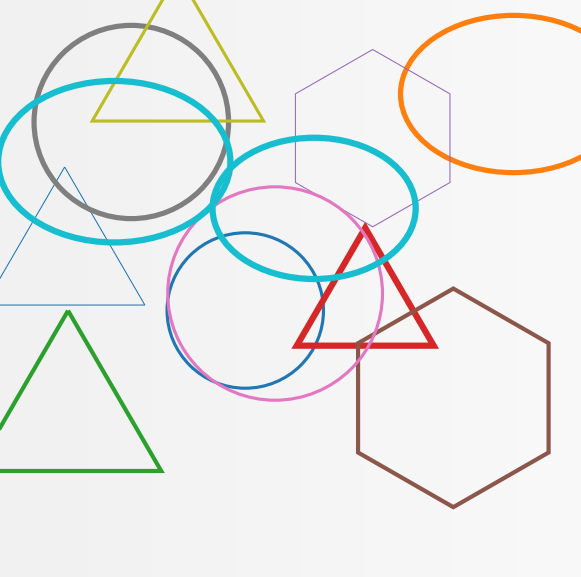[{"shape": "circle", "thickness": 1.5, "radius": 0.67, "center": [0.422, 0.461]}, {"shape": "triangle", "thickness": 0.5, "radius": 0.8, "center": [0.111, 0.551]}, {"shape": "oval", "thickness": 2.5, "radius": 0.97, "center": [0.884, 0.836]}, {"shape": "triangle", "thickness": 2, "radius": 0.93, "center": [0.117, 0.276]}, {"shape": "triangle", "thickness": 3, "radius": 0.68, "center": [0.628, 0.469]}, {"shape": "hexagon", "thickness": 0.5, "radius": 0.77, "center": [0.641, 0.76]}, {"shape": "hexagon", "thickness": 2, "radius": 0.95, "center": [0.78, 0.31]}, {"shape": "circle", "thickness": 1.5, "radius": 0.92, "center": [0.473, 0.491]}, {"shape": "circle", "thickness": 2.5, "radius": 0.84, "center": [0.226, 0.788]}, {"shape": "triangle", "thickness": 1.5, "radius": 0.85, "center": [0.306, 0.875]}, {"shape": "oval", "thickness": 3, "radius": 0.87, "center": [0.54, 0.638]}, {"shape": "oval", "thickness": 3, "radius": 1.0, "center": [0.197, 0.719]}]